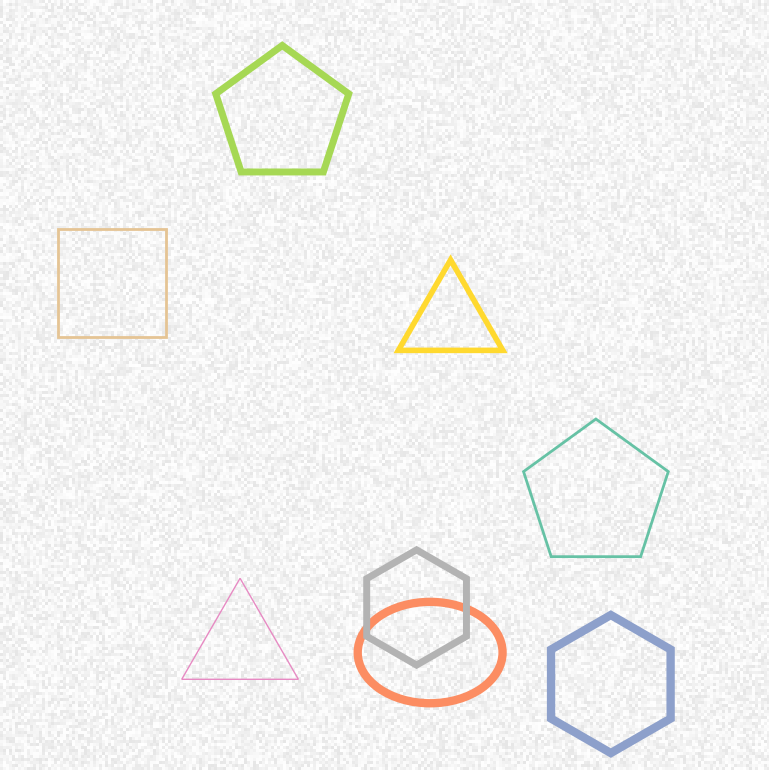[{"shape": "pentagon", "thickness": 1, "radius": 0.49, "center": [0.774, 0.357]}, {"shape": "oval", "thickness": 3, "radius": 0.47, "center": [0.559, 0.153]}, {"shape": "hexagon", "thickness": 3, "radius": 0.45, "center": [0.793, 0.112]}, {"shape": "triangle", "thickness": 0.5, "radius": 0.44, "center": [0.312, 0.162]}, {"shape": "pentagon", "thickness": 2.5, "radius": 0.45, "center": [0.367, 0.85]}, {"shape": "triangle", "thickness": 2, "radius": 0.39, "center": [0.585, 0.584]}, {"shape": "square", "thickness": 1, "radius": 0.35, "center": [0.145, 0.632]}, {"shape": "hexagon", "thickness": 2.5, "radius": 0.37, "center": [0.541, 0.211]}]